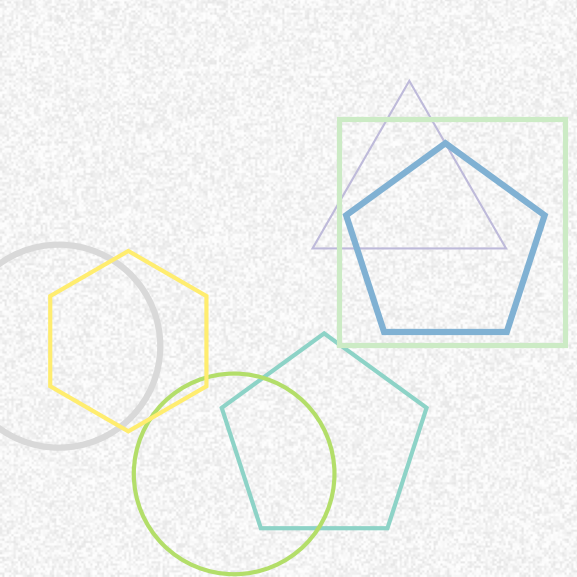[{"shape": "pentagon", "thickness": 2, "radius": 0.93, "center": [0.561, 0.235]}, {"shape": "triangle", "thickness": 1, "radius": 0.97, "center": [0.709, 0.666]}, {"shape": "pentagon", "thickness": 3, "radius": 0.9, "center": [0.771, 0.57]}, {"shape": "circle", "thickness": 2, "radius": 0.87, "center": [0.405, 0.179]}, {"shape": "circle", "thickness": 3, "radius": 0.88, "center": [0.102, 0.4]}, {"shape": "square", "thickness": 2.5, "radius": 0.98, "center": [0.783, 0.598]}, {"shape": "hexagon", "thickness": 2, "radius": 0.78, "center": [0.222, 0.408]}]